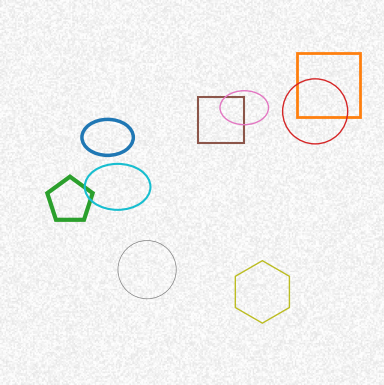[{"shape": "oval", "thickness": 2.5, "radius": 0.33, "center": [0.28, 0.643]}, {"shape": "square", "thickness": 2, "radius": 0.41, "center": [0.853, 0.779]}, {"shape": "pentagon", "thickness": 3, "radius": 0.31, "center": [0.182, 0.479]}, {"shape": "circle", "thickness": 1, "radius": 0.42, "center": [0.819, 0.711]}, {"shape": "square", "thickness": 1.5, "radius": 0.3, "center": [0.573, 0.687]}, {"shape": "oval", "thickness": 1, "radius": 0.32, "center": [0.634, 0.72]}, {"shape": "circle", "thickness": 0.5, "radius": 0.38, "center": [0.382, 0.3]}, {"shape": "hexagon", "thickness": 1, "radius": 0.41, "center": [0.681, 0.242]}, {"shape": "oval", "thickness": 1.5, "radius": 0.43, "center": [0.305, 0.515]}]